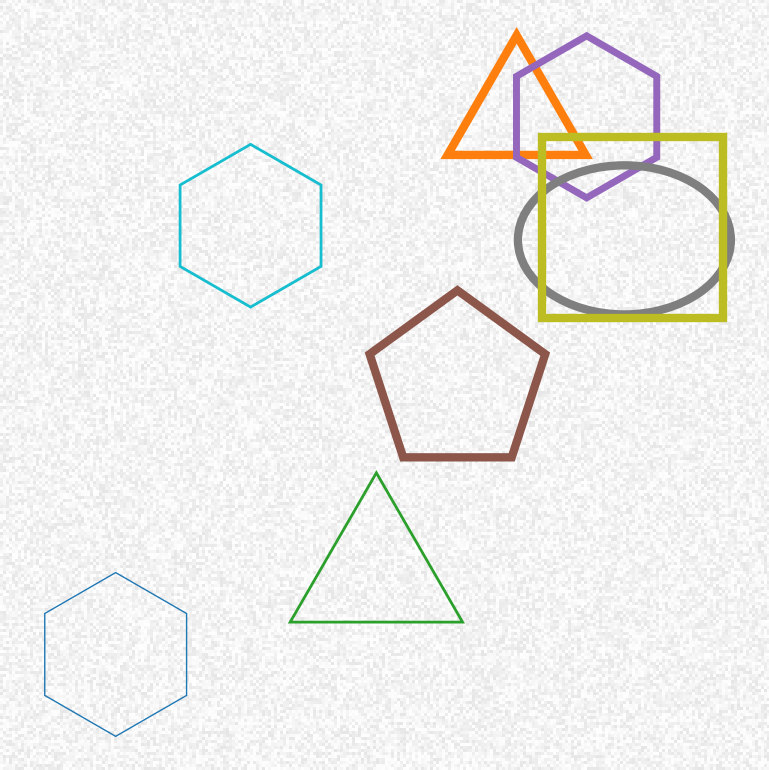[{"shape": "hexagon", "thickness": 0.5, "radius": 0.53, "center": [0.15, 0.15]}, {"shape": "triangle", "thickness": 3, "radius": 0.52, "center": [0.671, 0.851]}, {"shape": "triangle", "thickness": 1, "radius": 0.65, "center": [0.489, 0.257]}, {"shape": "hexagon", "thickness": 2.5, "radius": 0.53, "center": [0.762, 0.848]}, {"shape": "pentagon", "thickness": 3, "radius": 0.6, "center": [0.594, 0.503]}, {"shape": "oval", "thickness": 3, "radius": 0.69, "center": [0.811, 0.688]}, {"shape": "square", "thickness": 3, "radius": 0.59, "center": [0.821, 0.705]}, {"shape": "hexagon", "thickness": 1, "radius": 0.53, "center": [0.325, 0.707]}]